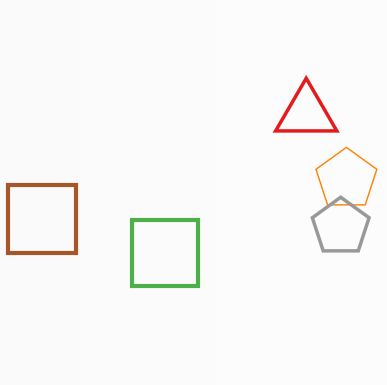[{"shape": "triangle", "thickness": 2.5, "radius": 0.46, "center": [0.79, 0.706]}, {"shape": "square", "thickness": 3, "radius": 0.43, "center": [0.426, 0.342]}, {"shape": "pentagon", "thickness": 1, "radius": 0.41, "center": [0.894, 0.535]}, {"shape": "square", "thickness": 3, "radius": 0.44, "center": [0.109, 0.43]}, {"shape": "pentagon", "thickness": 2.5, "radius": 0.38, "center": [0.879, 0.411]}]